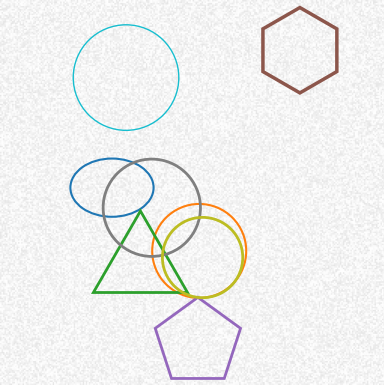[{"shape": "oval", "thickness": 1.5, "radius": 0.54, "center": [0.291, 0.513]}, {"shape": "circle", "thickness": 1.5, "radius": 0.61, "center": [0.517, 0.348]}, {"shape": "triangle", "thickness": 2, "radius": 0.71, "center": [0.365, 0.311]}, {"shape": "pentagon", "thickness": 2, "radius": 0.58, "center": [0.514, 0.111]}, {"shape": "hexagon", "thickness": 2.5, "radius": 0.55, "center": [0.779, 0.87]}, {"shape": "circle", "thickness": 2, "radius": 0.63, "center": [0.394, 0.46]}, {"shape": "circle", "thickness": 2, "radius": 0.52, "center": [0.526, 0.331]}, {"shape": "circle", "thickness": 1, "radius": 0.69, "center": [0.327, 0.799]}]